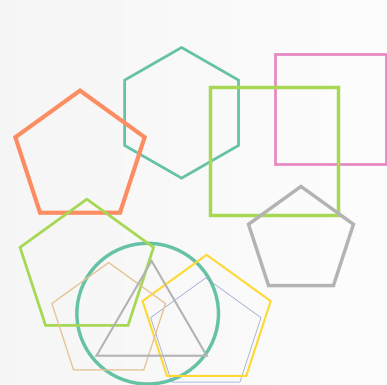[{"shape": "hexagon", "thickness": 2, "radius": 0.85, "center": [0.469, 0.707]}, {"shape": "circle", "thickness": 2.5, "radius": 0.91, "center": [0.381, 0.185]}, {"shape": "pentagon", "thickness": 3, "radius": 0.88, "center": [0.206, 0.589]}, {"shape": "pentagon", "thickness": 0.5, "radius": 0.75, "center": [0.531, 0.129]}, {"shape": "square", "thickness": 2, "radius": 0.72, "center": [0.852, 0.717]}, {"shape": "pentagon", "thickness": 2, "radius": 0.91, "center": [0.224, 0.301]}, {"shape": "square", "thickness": 2.5, "radius": 0.83, "center": [0.707, 0.608]}, {"shape": "pentagon", "thickness": 1.5, "radius": 0.87, "center": [0.533, 0.164]}, {"shape": "pentagon", "thickness": 1, "radius": 0.77, "center": [0.28, 0.164]}, {"shape": "pentagon", "thickness": 2.5, "radius": 0.71, "center": [0.777, 0.373]}, {"shape": "triangle", "thickness": 1.5, "radius": 0.82, "center": [0.391, 0.158]}]